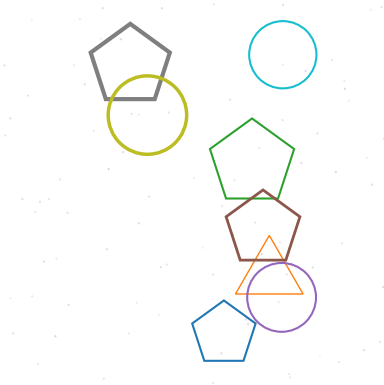[{"shape": "pentagon", "thickness": 1.5, "radius": 0.43, "center": [0.582, 0.133]}, {"shape": "triangle", "thickness": 1, "radius": 0.51, "center": [0.699, 0.287]}, {"shape": "pentagon", "thickness": 1.5, "radius": 0.57, "center": [0.655, 0.577]}, {"shape": "circle", "thickness": 1.5, "radius": 0.45, "center": [0.731, 0.228]}, {"shape": "pentagon", "thickness": 2, "radius": 0.5, "center": [0.683, 0.406]}, {"shape": "pentagon", "thickness": 3, "radius": 0.54, "center": [0.338, 0.83]}, {"shape": "circle", "thickness": 2.5, "radius": 0.51, "center": [0.383, 0.701]}, {"shape": "circle", "thickness": 1.5, "radius": 0.44, "center": [0.735, 0.858]}]